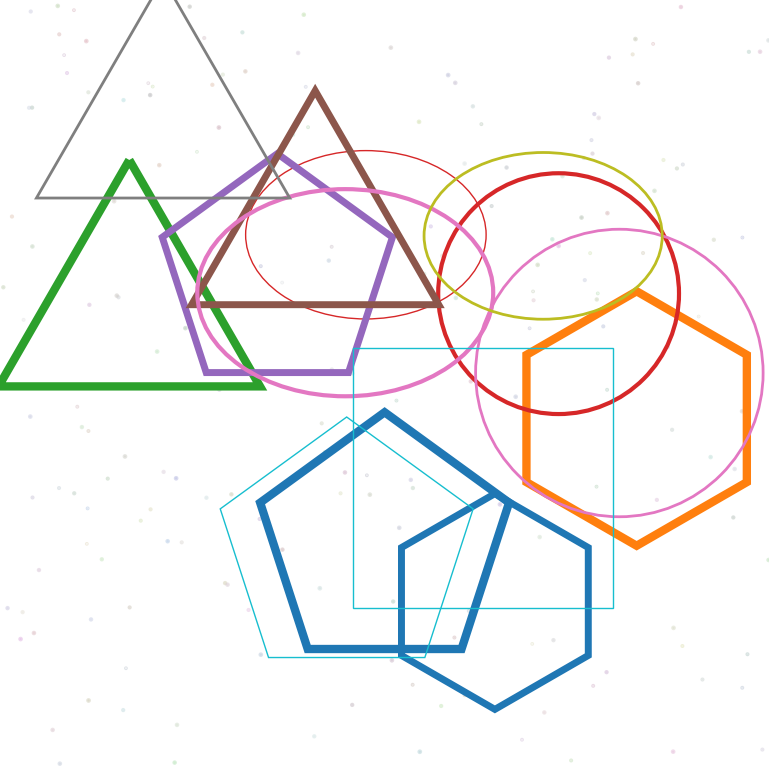[{"shape": "hexagon", "thickness": 2.5, "radius": 0.7, "center": [0.643, 0.219]}, {"shape": "pentagon", "thickness": 3, "radius": 0.85, "center": [0.5, 0.295]}, {"shape": "hexagon", "thickness": 3, "radius": 0.83, "center": [0.827, 0.456]}, {"shape": "triangle", "thickness": 3, "radius": 0.98, "center": [0.168, 0.596]}, {"shape": "circle", "thickness": 1.5, "radius": 0.78, "center": [0.725, 0.619]}, {"shape": "oval", "thickness": 0.5, "radius": 0.78, "center": [0.475, 0.695]}, {"shape": "pentagon", "thickness": 2.5, "radius": 0.79, "center": [0.36, 0.643]}, {"shape": "triangle", "thickness": 2.5, "radius": 0.93, "center": [0.409, 0.697]}, {"shape": "oval", "thickness": 1.5, "radius": 0.96, "center": [0.448, 0.62]}, {"shape": "circle", "thickness": 1, "radius": 0.93, "center": [0.804, 0.516]}, {"shape": "triangle", "thickness": 1, "radius": 0.95, "center": [0.212, 0.838]}, {"shape": "oval", "thickness": 1, "radius": 0.77, "center": [0.705, 0.694]}, {"shape": "pentagon", "thickness": 0.5, "radius": 0.86, "center": [0.45, 0.286]}, {"shape": "square", "thickness": 0.5, "radius": 0.85, "center": [0.627, 0.379]}]